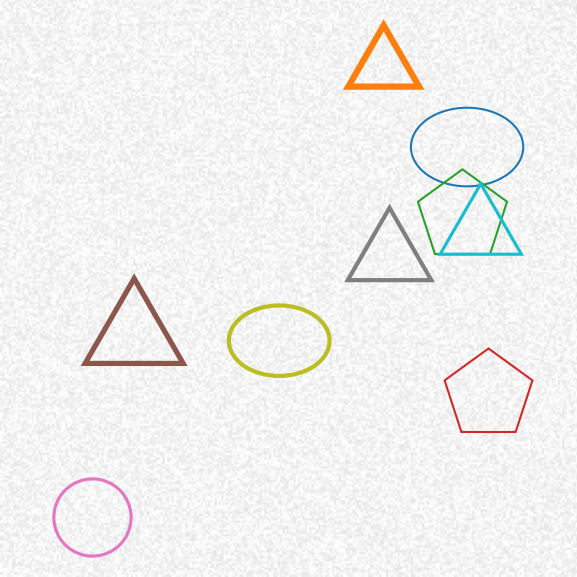[{"shape": "oval", "thickness": 1, "radius": 0.49, "center": [0.809, 0.745]}, {"shape": "triangle", "thickness": 3, "radius": 0.35, "center": [0.664, 0.884]}, {"shape": "pentagon", "thickness": 1, "radius": 0.41, "center": [0.801, 0.625]}, {"shape": "pentagon", "thickness": 1, "radius": 0.4, "center": [0.846, 0.316]}, {"shape": "triangle", "thickness": 2.5, "radius": 0.49, "center": [0.232, 0.419]}, {"shape": "circle", "thickness": 1.5, "radius": 0.33, "center": [0.16, 0.103]}, {"shape": "triangle", "thickness": 2, "radius": 0.42, "center": [0.675, 0.556]}, {"shape": "oval", "thickness": 2, "radius": 0.44, "center": [0.483, 0.409]}, {"shape": "triangle", "thickness": 1.5, "radius": 0.41, "center": [0.832, 0.6]}]